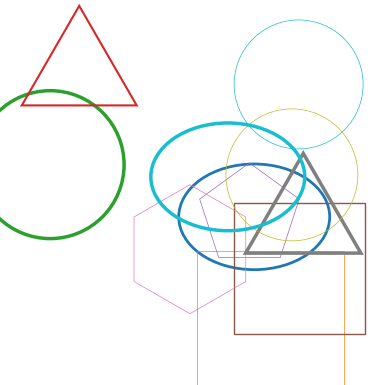[{"shape": "oval", "thickness": 2, "radius": 0.98, "center": [0.66, 0.437]}, {"shape": "square", "thickness": 0.5, "radius": 0.95, "center": [0.702, 0.157]}, {"shape": "circle", "thickness": 2.5, "radius": 0.96, "center": [0.13, 0.572]}, {"shape": "triangle", "thickness": 1.5, "radius": 0.86, "center": [0.206, 0.812]}, {"shape": "pentagon", "thickness": 0.5, "radius": 0.68, "center": [0.648, 0.441]}, {"shape": "square", "thickness": 1, "radius": 0.85, "center": [0.778, 0.303]}, {"shape": "hexagon", "thickness": 0.5, "radius": 0.84, "center": [0.493, 0.353]}, {"shape": "triangle", "thickness": 2.5, "radius": 0.86, "center": [0.788, 0.429]}, {"shape": "circle", "thickness": 0.5, "radius": 0.86, "center": [0.758, 0.546]}, {"shape": "circle", "thickness": 0.5, "radius": 0.84, "center": [0.776, 0.781]}, {"shape": "oval", "thickness": 2.5, "radius": 1.0, "center": [0.592, 0.541]}]